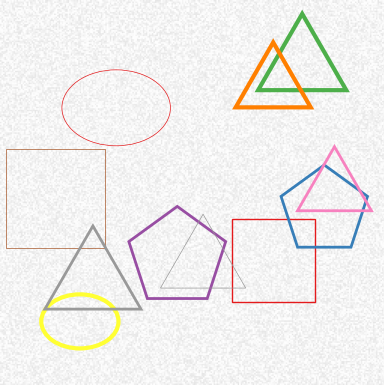[{"shape": "oval", "thickness": 0.5, "radius": 0.7, "center": [0.302, 0.72]}, {"shape": "square", "thickness": 1, "radius": 0.54, "center": [0.71, 0.324]}, {"shape": "pentagon", "thickness": 2, "radius": 0.59, "center": [0.842, 0.453]}, {"shape": "triangle", "thickness": 3, "radius": 0.66, "center": [0.785, 0.832]}, {"shape": "pentagon", "thickness": 2, "radius": 0.66, "center": [0.46, 0.332]}, {"shape": "triangle", "thickness": 3, "radius": 0.56, "center": [0.71, 0.777]}, {"shape": "oval", "thickness": 3, "radius": 0.5, "center": [0.207, 0.165]}, {"shape": "square", "thickness": 0.5, "radius": 0.64, "center": [0.145, 0.484]}, {"shape": "triangle", "thickness": 2, "radius": 0.55, "center": [0.869, 0.508]}, {"shape": "triangle", "thickness": 0.5, "radius": 0.64, "center": [0.527, 0.316]}, {"shape": "triangle", "thickness": 2, "radius": 0.72, "center": [0.241, 0.269]}]